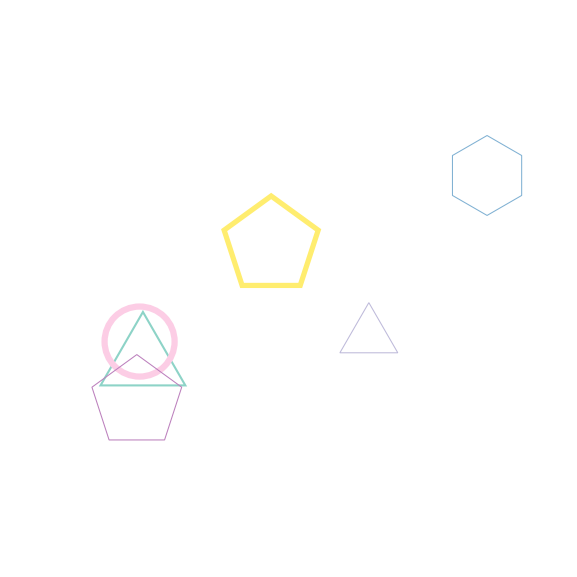[{"shape": "triangle", "thickness": 1, "radius": 0.42, "center": [0.248, 0.374]}, {"shape": "triangle", "thickness": 0.5, "radius": 0.29, "center": [0.639, 0.417]}, {"shape": "hexagon", "thickness": 0.5, "radius": 0.35, "center": [0.843, 0.695]}, {"shape": "circle", "thickness": 3, "radius": 0.3, "center": [0.242, 0.408]}, {"shape": "pentagon", "thickness": 0.5, "radius": 0.41, "center": [0.237, 0.303]}, {"shape": "pentagon", "thickness": 2.5, "radius": 0.43, "center": [0.47, 0.574]}]